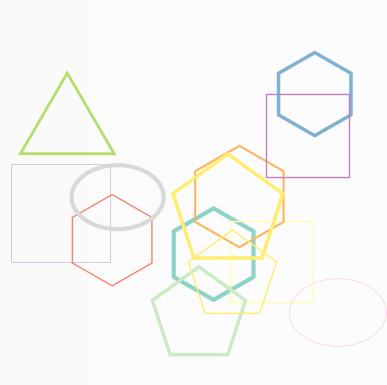[{"shape": "hexagon", "thickness": 3, "radius": 0.59, "center": [0.551, 0.34]}, {"shape": "square", "thickness": 1, "radius": 0.53, "center": [0.701, 0.321]}, {"shape": "square", "thickness": 0.5, "radius": 0.64, "center": [0.156, 0.447]}, {"shape": "hexagon", "thickness": 1, "radius": 0.59, "center": [0.289, 0.376]}, {"shape": "hexagon", "thickness": 2.5, "radius": 0.54, "center": [0.812, 0.756]}, {"shape": "hexagon", "thickness": 1.5, "radius": 0.66, "center": [0.618, 0.489]}, {"shape": "triangle", "thickness": 2, "radius": 0.7, "center": [0.174, 0.671]}, {"shape": "oval", "thickness": 0.5, "radius": 0.63, "center": [0.872, 0.188]}, {"shape": "oval", "thickness": 3, "radius": 0.59, "center": [0.303, 0.488]}, {"shape": "square", "thickness": 1, "radius": 0.54, "center": [0.793, 0.648]}, {"shape": "pentagon", "thickness": 2.5, "radius": 0.63, "center": [0.513, 0.181]}, {"shape": "pentagon", "thickness": 1, "radius": 0.6, "center": [0.6, 0.283]}, {"shape": "pentagon", "thickness": 2.5, "radius": 0.75, "center": [0.588, 0.451]}]